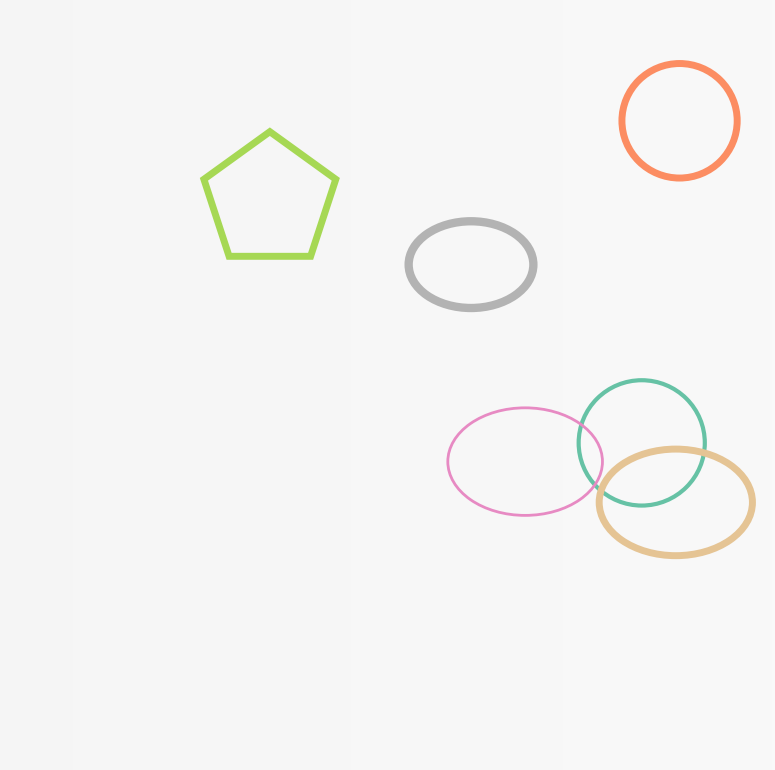[{"shape": "circle", "thickness": 1.5, "radius": 0.41, "center": [0.828, 0.425]}, {"shape": "circle", "thickness": 2.5, "radius": 0.37, "center": [0.877, 0.843]}, {"shape": "oval", "thickness": 1, "radius": 0.5, "center": [0.678, 0.401]}, {"shape": "pentagon", "thickness": 2.5, "radius": 0.45, "center": [0.348, 0.74]}, {"shape": "oval", "thickness": 2.5, "radius": 0.49, "center": [0.872, 0.348]}, {"shape": "oval", "thickness": 3, "radius": 0.4, "center": [0.608, 0.656]}]